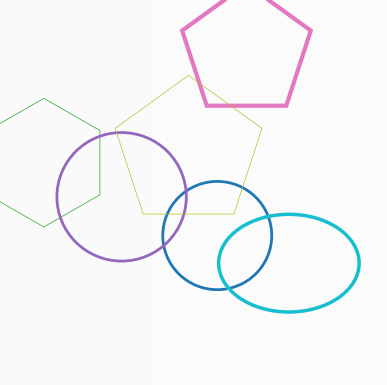[{"shape": "circle", "thickness": 2, "radius": 0.7, "center": [0.561, 0.388]}, {"shape": "hexagon", "thickness": 0.5, "radius": 0.84, "center": [0.113, 0.578]}, {"shape": "circle", "thickness": 2, "radius": 0.83, "center": [0.314, 0.489]}, {"shape": "pentagon", "thickness": 3, "radius": 0.87, "center": [0.636, 0.867]}, {"shape": "pentagon", "thickness": 0.5, "radius": 1.0, "center": [0.487, 0.605]}, {"shape": "oval", "thickness": 2.5, "radius": 0.91, "center": [0.746, 0.316]}]